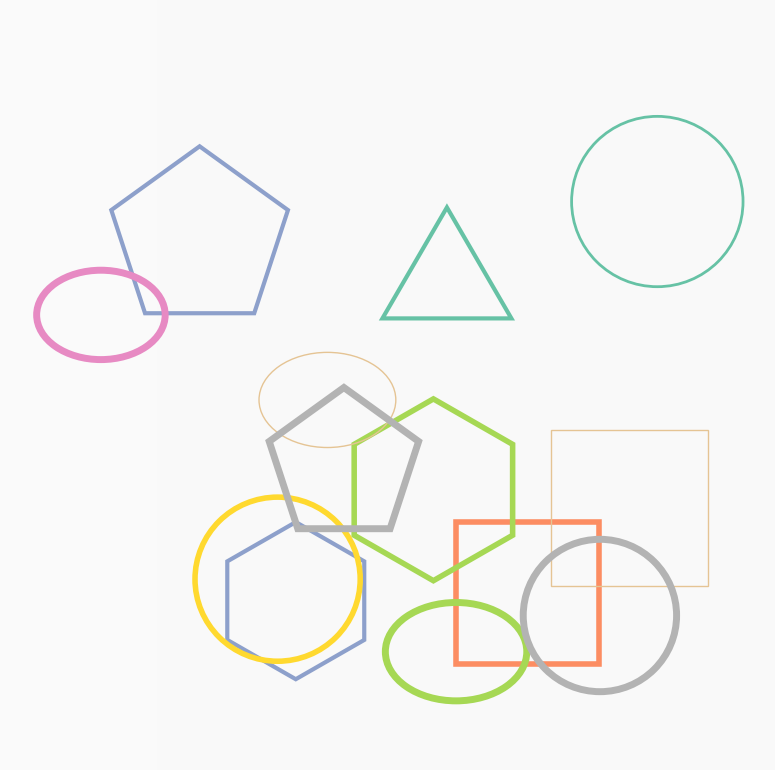[{"shape": "circle", "thickness": 1, "radius": 0.55, "center": [0.848, 0.738]}, {"shape": "triangle", "thickness": 1.5, "radius": 0.48, "center": [0.577, 0.635]}, {"shape": "square", "thickness": 2, "radius": 0.46, "center": [0.681, 0.23]}, {"shape": "hexagon", "thickness": 1.5, "radius": 0.51, "center": [0.382, 0.22]}, {"shape": "pentagon", "thickness": 1.5, "radius": 0.6, "center": [0.258, 0.69]}, {"shape": "oval", "thickness": 2.5, "radius": 0.41, "center": [0.13, 0.591]}, {"shape": "hexagon", "thickness": 2, "radius": 0.59, "center": [0.559, 0.364]}, {"shape": "oval", "thickness": 2.5, "radius": 0.46, "center": [0.588, 0.154]}, {"shape": "circle", "thickness": 2, "radius": 0.53, "center": [0.358, 0.248]}, {"shape": "square", "thickness": 0.5, "radius": 0.51, "center": [0.812, 0.341]}, {"shape": "oval", "thickness": 0.5, "radius": 0.44, "center": [0.422, 0.481]}, {"shape": "circle", "thickness": 2.5, "radius": 0.49, "center": [0.774, 0.201]}, {"shape": "pentagon", "thickness": 2.5, "radius": 0.51, "center": [0.444, 0.395]}]